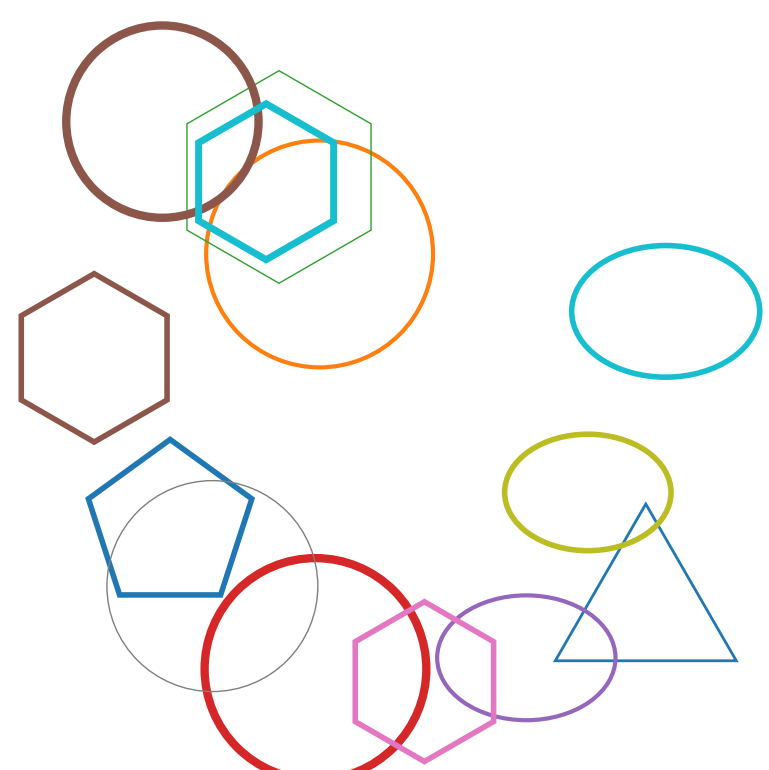[{"shape": "pentagon", "thickness": 2, "radius": 0.56, "center": [0.221, 0.318]}, {"shape": "triangle", "thickness": 1, "radius": 0.68, "center": [0.839, 0.21]}, {"shape": "circle", "thickness": 1.5, "radius": 0.74, "center": [0.415, 0.67]}, {"shape": "hexagon", "thickness": 0.5, "radius": 0.69, "center": [0.362, 0.77]}, {"shape": "circle", "thickness": 3, "radius": 0.72, "center": [0.41, 0.131]}, {"shape": "oval", "thickness": 1.5, "radius": 0.58, "center": [0.684, 0.146]}, {"shape": "circle", "thickness": 3, "radius": 0.62, "center": [0.211, 0.842]}, {"shape": "hexagon", "thickness": 2, "radius": 0.55, "center": [0.122, 0.535]}, {"shape": "hexagon", "thickness": 2, "radius": 0.52, "center": [0.551, 0.115]}, {"shape": "circle", "thickness": 0.5, "radius": 0.68, "center": [0.276, 0.239]}, {"shape": "oval", "thickness": 2, "radius": 0.54, "center": [0.763, 0.36]}, {"shape": "hexagon", "thickness": 2.5, "radius": 0.51, "center": [0.346, 0.764]}, {"shape": "oval", "thickness": 2, "radius": 0.61, "center": [0.865, 0.596]}]